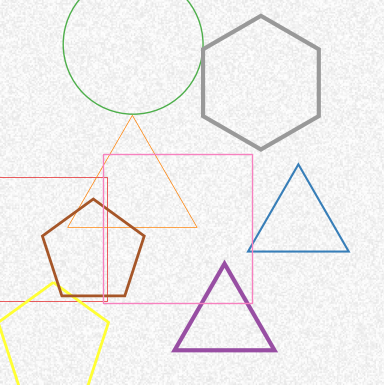[{"shape": "square", "thickness": 0.5, "radius": 0.8, "center": [0.118, 0.379]}, {"shape": "triangle", "thickness": 1.5, "radius": 0.75, "center": [0.775, 0.422]}, {"shape": "circle", "thickness": 1, "radius": 0.91, "center": [0.346, 0.885]}, {"shape": "triangle", "thickness": 3, "radius": 0.75, "center": [0.583, 0.165]}, {"shape": "triangle", "thickness": 0.5, "radius": 0.97, "center": [0.344, 0.506]}, {"shape": "pentagon", "thickness": 2, "radius": 0.75, "center": [0.139, 0.116]}, {"shape": "pentagon", "thickness": 2, "radius": 0.7, "center": [0.242, 0.344]}, {"shape": "square", "thickness": 1, "radius": 0.97, "center": [0.461, 0.406]}, {"shape": "hexagon", "thickness": 3, "radius": 0.87, "center": [0.678, 0.785]}]